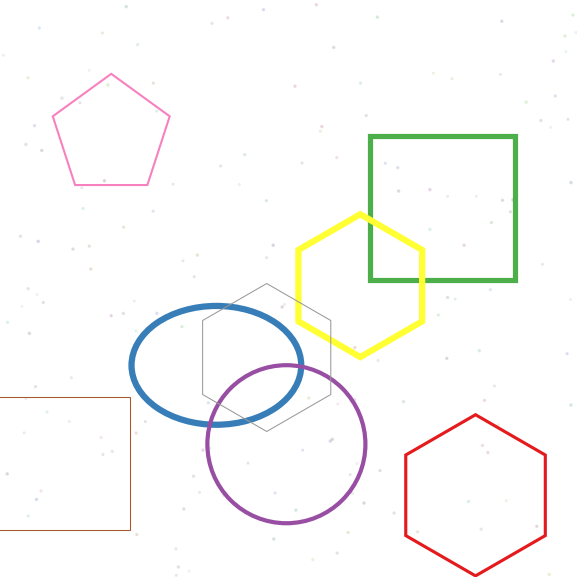[{"shape": "hexagon", "thickness": 1.5, "radius": 0.7, "center": [0.823, 0.141]}, {"shape": "oval", "thickness": 3, "radius": 0.73, "center": [0.375, 0.367]}, {"shape": "square", "thickness": 2.5, "radius": 0.63, "center": [0.766, 0.639]}, {"shape": "circle", "thickness": 2, "radius": 0.68, "center": [0.496, 0.23]}, {"shape": "hexagon", "thickness": 3, "radius": 0.62, "center": [0.624, 0.504]}, {"shape": "square", "thickness": 0.5, "radius": 0.57, "center": [0.112, 0.196]}, {"shape": "pentagon", "thickness": 1, "radius": 0.53, "center": [0.193, 0.765]}, {"shape": "hexagon", "thickness": 0.5, "radius": 0.64, "center": [0.462, 0.38]}]